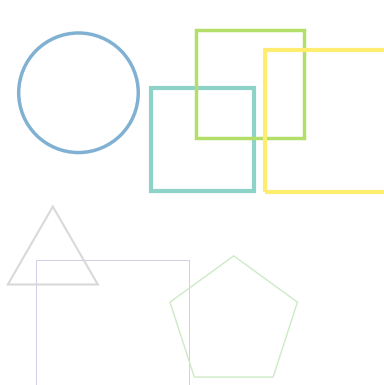[{"shape": "square", "thickness": 3, "radius": 0.67, "center": [0.527, 0.638]}, {"shape": "square", "thickness": 0.5, "radius": 1.0, "center": [0.293, 0.126]}, {"shape": "circle", "thickness": 2.5, "radius": 0.78, "center": [0.204, 0.759]}, {"shape": "square", "thickness": 2.5, "radius": 0.7, "center": [0.65, 0.781]}, {"shape": "triangle", "thickness": 1.5, "radius": 0.67, "center": [0.137, 0.329]}, {"shape": "pentagon", "thickness": 1, "radius": 0.87, "center": [0.607, 0.161]}, {"shape": "square", "thickness": 3, "radius": 0.92, "center": [0.873, 0.686]}]